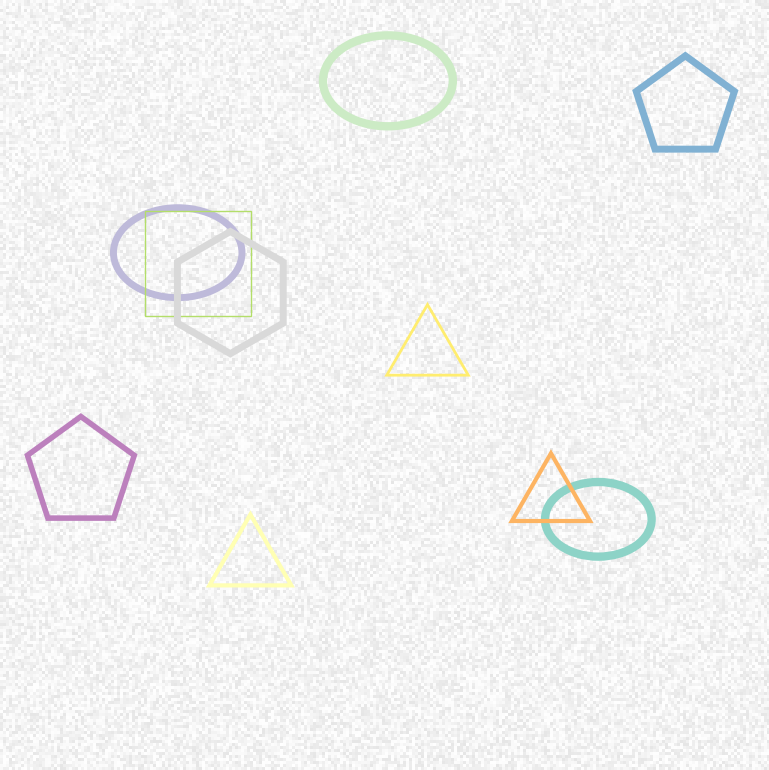[{"shape": "oval", "thickness": 3, "radius": 0.35, "center": [0.777, 0.326]}, {"shape": "triangle", "thickness": 1.5, "radius": 0.31, "center": [0.325, 0.27]}, {"shape": "oval", "thickness": 2.5, "radius": 0.42, "center": [0.231, 0.672]}, {"shape": "pentagon", "thickness": 2.5, "radius": 0.34, "center": [0.89, 0.861]}, {"shape": "triangle", "thickness": 1.5, "radius": 0.29, "center": [0.716, 0.353]}, {"shape": "square", "thickness": 0.5, "radius": 0.34, "center": [0.257, 0.657]}, {"shape": "hexagon", "thickness": 2.5, "radius": 0.4, "center": [0.299, 0.62]}, {"shape": "pentagon", "thickness": 2, "radius": 0.36, "center": [0.105, 0.386]}, {"shape": "oval", "thickness": 3, "radius": 0.42, "center": [0.504, 0.895]}, {"shape": "triangle", "thickness": 1, "radius": 0.31, "center": [0.555, 0.543]}]